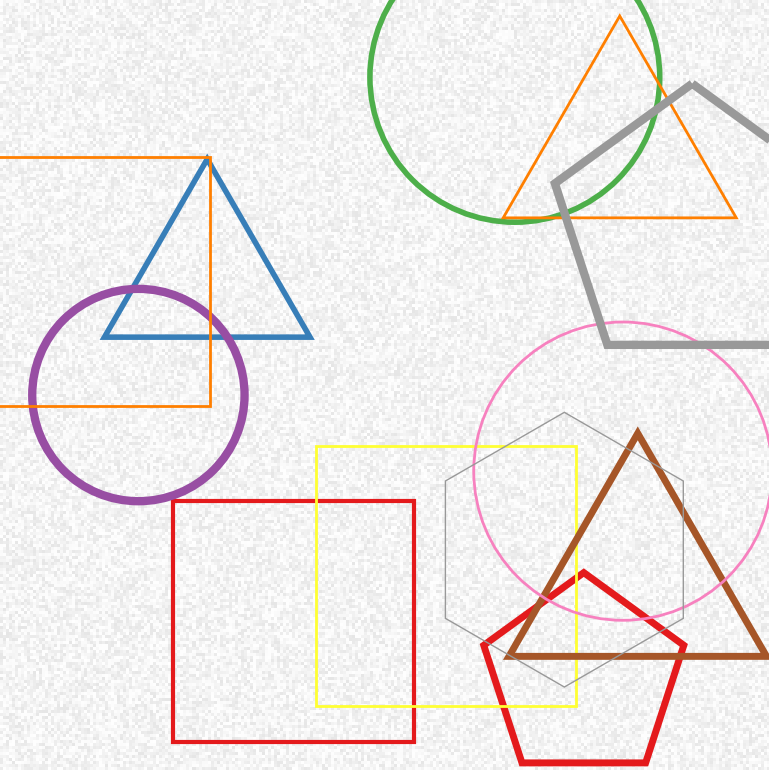[{"shape": "square", "thickness": 1.5, "radius": 0.78, "center": [0.382, 0.193]}, {"shape": "pentagon", "thickness": 2.5, "radius": 0.68, "center": [0.758, 0.12]}, {"shape": "triangle", "thickness": 2, "radius": 0.77, "center": [0.269, 0.639]}, {"shape": "circle", "thickness": 2, "radius": 0.94, "center": [0.669, 0.9]}, {"shape": "circle", "thickness": 3, "radius": 0.69, "center": [0.18, 0.487]}, {"shape": "triangle", "thickness": 1, "radius": 0.87, "center": [0.805, 0.804]}, {"shape": "square", "thickness": 1, "radius": 0.81, "center": [0.11, 0.634]}, {"shape": "square", "thickness": 1, "radius": 0.84, "center": [0.579, 0.252]}, {"shape": "triangle", "thickness": 2.5, "radius": 0.97, "center": [0.828, 0.244]}, {"shape": "circle", "thickness": 1, "radius": 0.97, "center": [0.809, 0.388]}, {"shape": "pentagon", "thickness": 3, "radius": 0.94, "center": [0.899, 0.704]}, {"shape": "hexagon", "thickness": 0.5, "radius": 0.89, "center": [0.733, 0.286]}]